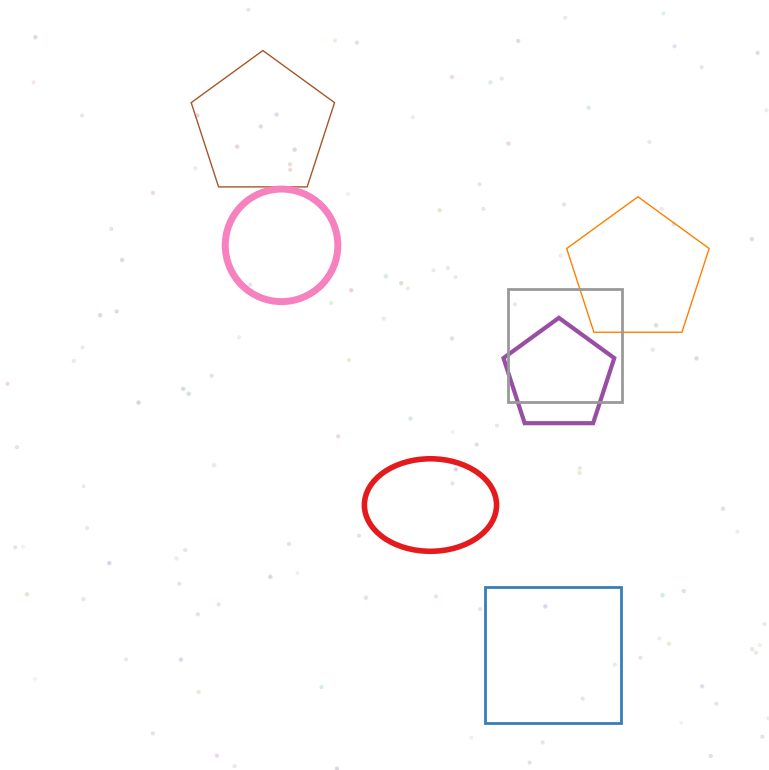[{"shape": "oval", "thickness": 2, "radius": 0.43, "center": [0.559, 0.344]}, {"shape": "square", "thickness": 1, "radius": 0.44, "center": [0.719, 0.15]}, {"shape": "pentagon", "thickness": 1.5, "radius": 0.38, "center": [0.726, 0.512]}, {"shape": "pentagon", "thickness": 0.5, "radius": 0.49, "center": [0.828, 0.647]}, {"shape": "pentagon", "thickness": 0.5, "radius": 0.49, "center": [0.341, 0.836]}, {"shape": "circle", "thickness": 2.5, "radius": 0.37, "center": [0.366, 0.681]}, {"shape": "square", "thickness": 1, "radius": 0.37, "center": [0.734, 0.552]}]